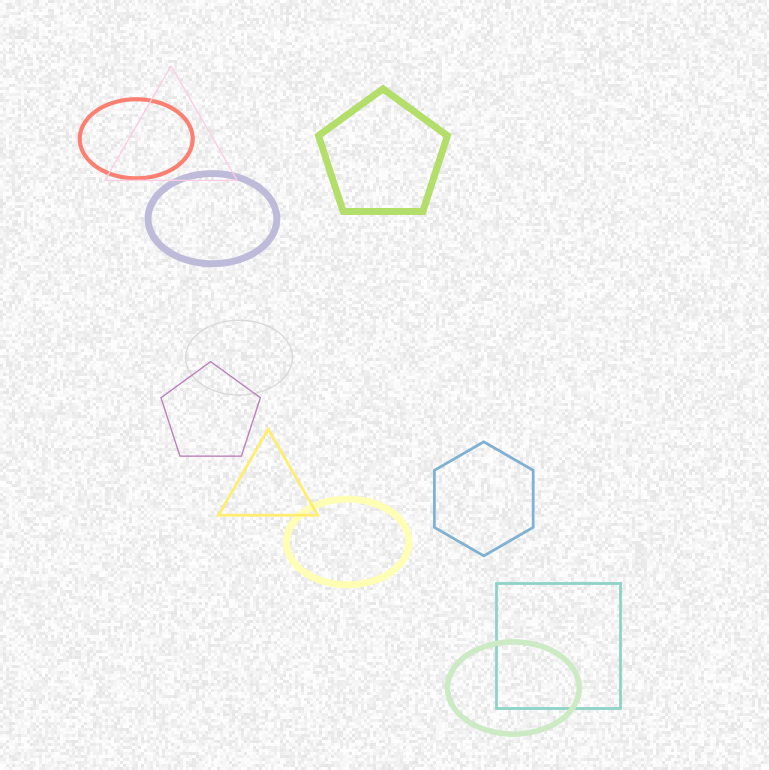[{"shape": "square", "thickness": 1, "radius": 0.41, "center": [0.725, 0.162]}, {"shape": "oval", "thickness": 2.5, "radius": 0.4, "center": [0.452, 0.296]}, {"shape": "oval", "thickness": 2.5, "radius": 0.42, "center": [0.276, 0.716]}, {"shape": "oval", "thickness": 1.5, "radius": 0.37, "center": [0.177, 0.82]}, {"shape": "hexagon", "thickness": 1, "radius": 0.37, "center": [0.628, 0.352]}, {"shape": "pentagon", "thickness": 2.5, "radius": 0.44, "center": [0.497, 0.797]}, {"shape": "triangle", "thickness": 0.5, "radius": 0.5, "center": [0.222, 0.815]}, {"shape": "oval", "thickness": 0.5, "radius": 0.35, "center": [0.31, 0.536]}, {"shape": "pentagon", "thickness": 0.5, "radius": 0.34, "center": [0.274, 0.462]}, {"shape": "oval", "thickness": 2, "radius": 0.43, "center": [0.667, 0.107]}, {"shape": "triangle", "thickness": 1, "radius": 0.37, "center": [0.348, 0.368]}]